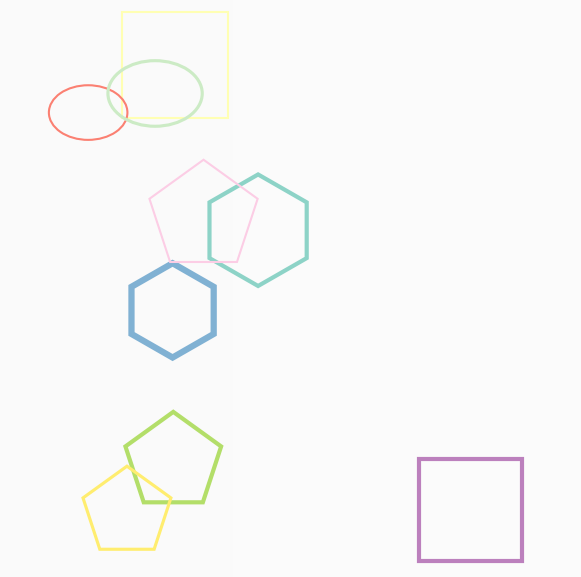[{"shape": "hexagon", "thickness": 2, "radius": 0.48, "center": [0.444, 0.6]}, {"shape": "square", "thickness": 1, "radius": 0.46, "center": [0.302, 0.886]}, {"shape": "oval", "thickness": 1, "radius": 0.34, "center": [0.152, 0.804]}, {"shape": "hexagon", "thickness": 3, "radius": 0.41, "center": [0.297, 0.462]}, {"shape": "pentagon", "thickness": 2, "radius": 0.43, "center": [0.298, 0.199]}, {"shape": "pentagon", "thickness": 1, "radius": 0.49, "center": [0.35, 0.625]}, {"shape": "square", "thickness": 2, "radius": 0.44, "center": [0.809, 0.116]}, {"shape": "oval", "thickness": 1.5, "radius": 0.41, "center": [0.267, 0.837]}, {"shape": "pentagon", "thickness": 1.5, "radius": 0.4, "center": [0.218, 0.112]}]